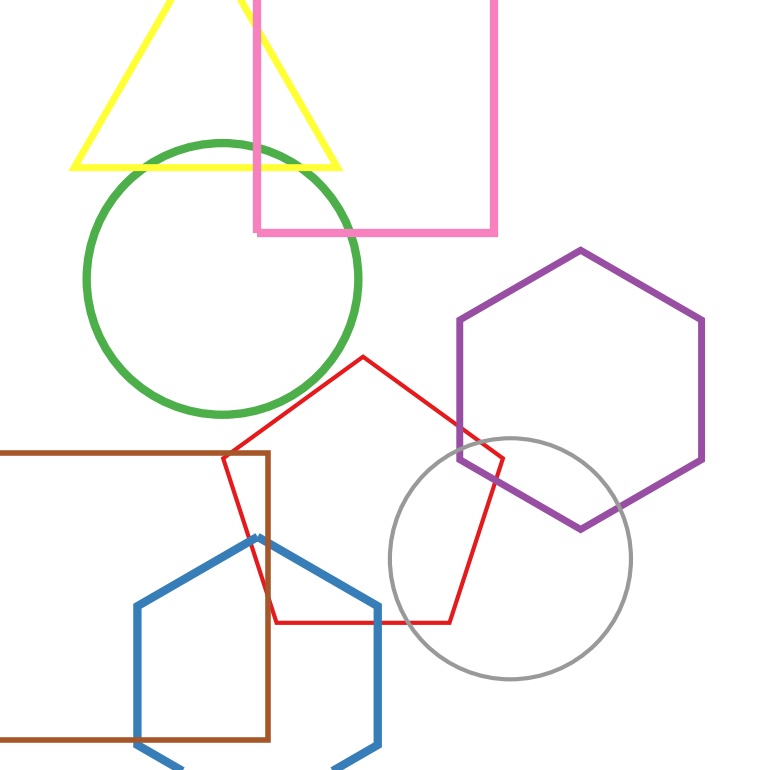[{"shape": "pentagon", "thickness": 1.5, "radius": 0.96, "center": [0.471, 0.346]}, {"shape": "hexagon", "thickness": 3, "radius": 0.9, "center": [0.335, 0.123]}, {"shape": "circle", "thickness": 3, "radius": 0.88, "center": [0.289, 0.638]}, {"shape": "hexagon", "thickness": 2.5, "radius": 0.91, "center": [0.754, 0.494]}, {"shape": "triangle", "thickness": 2.5, "radius": 0.99, "center": [0.267, 0.881]}, {"shape": "square", "thickness": 2, "radius": 0.93, "center": [0.163, 0.226]}, {"shape": "square", "thickness": 3, "radius": 0.77, "center": [0.488, 0.851]}, {"shape": "circle", "thickness": 1.5, "radius": 0.78, "center": [0.663, 0.274]}]